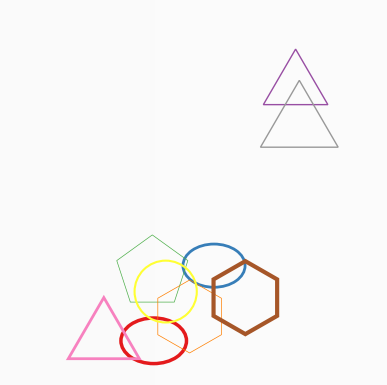[{"shape": "oval", "thickness": 2.5, "radius": 0.42, "center": [0.397, 0.115]}, {"shape": "oval", "thickness": 2, "radius": 0.4, "center": [0.552, 0.31]}, {"shape": "pentagon", "thickness": 0.5, "radius": 0.48, "center": [0.393, 0.293]}, {"shape": "triangle", "thickness": 1, "radius": 0.48, "center": [0.763, 0.776]}, {"shape": "hexagon", "thickness": 0.5, "radius": 0.47, "center": [0.489, 0.178]}, {"shape": "circle", "thickness": 1.5, "radius": 0.4, "center": [0.428, 0.243]}, {"shape": "hexagon", "thickness": 3, "radius": 0.47, "center": [0.633, 0.227]}, {"shape": "triangle", "thickness": 2, "radius": 0.53, "center": [0.268, 0.121]}, {"shape": "triangle", "thickness": 1, "radius": 0.58, "center": [0.772, 0.676]}]